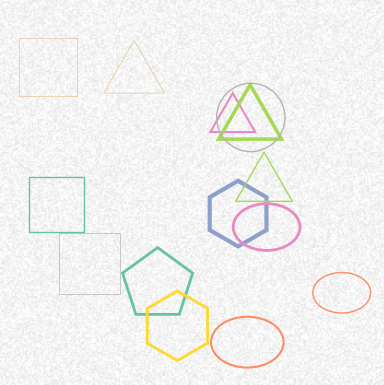[{"shape": "square", "thickness": 1, "radius": 0.36, "center": [0.147, 0.468]}, {"shape": "pentagon", "thickness": 2, "radius": 0.48, "center": [0.409, 0.261]}, {"shape": "oval", "thickness": 1, "radius": 0.38, "center": [0.888, 0.24]}, {"shape": "oval", "thickness": 1.5, "radius": 0.47, "center": [0.643, 0.111]}, {"shape": "hexagon", "thickness": 3, "radius": 0.43, "center": [0.618, 0.445]}, {"shape": "triangle", "thickness": 1.5, "radius": 0.34, "center": [0.604, 0.691]}, {"shape": "oval", "thickness": 2, "radius": 0.43, "center": [0.692, 0.41]}, {"shape": "triangle", "thickness": 2.5, "radius": 0.47, "center": [0.65, 0.686]}, {"shape": "triangle", "thickness": 1, "radius": 0.43, "center": [0.686, 0.52]}, {"shape": "hexagon", "thickness": 2, "radius": 0.45, "center": [0.461, 0.154]}, {"shape": "square", "thickness": 0.5, "radius": 0.38, "center": [0.124, 0.827]}, {"shape": "triangle", "thickness": 0.5, "radius": 0.46, "center": [0.348, 0.804]}, {"shape": "square", "thickness": 0.5, "radius": 0.39, "center": [0.233, 0.316]}, {"shape": "circle", "thickness": 1, "radius": 0.44, "center": [0.651, 0.695]}]